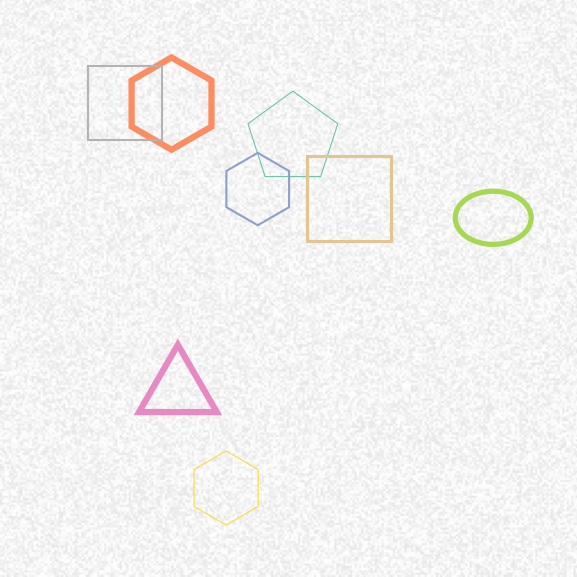[{"shape": "pentagon", "thickness": 0.5, "radius": 0.41, "center": [0.507, 0.76]}, {"shape": "hexagon", "thickness": 3, "radius": 0.4, "center": [0.297, 0.82]}, {"shape": "hexagon", "thickness": 1, "radius": 0.31, "center": [0.446, 0.672]}, {"shape": "triangle", "thickness": 3, "radius": 0.39, "center": [0.308, 0.324]}, {"shape": "oval", "thickness": 2.5, "radius": 0.33, "center": [0.854, 0.622]}, {"shape": "hexagon", "thickness": 0.5, "radius": 0.32, "center": [0.391, 0.154]}, {"shape": "square", "thickness": 1.5, "radius": 0.37, "center": [0.604, 0.655]}, {"shape": "square", "thickness": 1, "radius": 0.32, "center": [0.217, 0.821]}]